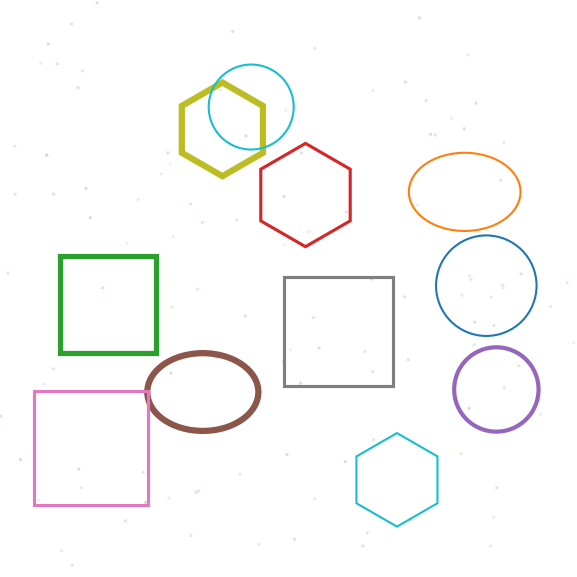[{"shape": "circle", "thickness": 1, "radius": 0.44, "center": [0.842, 0.504]}, {"shape": "oval", "thickness": 1, "radius": 0.48, "center": [0.805, 0.667]}, {"shape": "square", "thickness": 2.5, "radius": 0.42, "center": [0.187, 0.472]}, {"shape": "hexagon", "thickness": 1.5, "radius": 0.45, "center": [0.529, 0.661]}, {"shape": "circle", "thickness": 2, "radius": 0.37, "center": [0.859, 0.325]}, {"shape": "oval", "thickness": 3, "radius": 0.48, "center": [0.351, 0.32]}, {"shape": "square", "thickness": 1.5, "radius": 0.49, "center": [0.158, 0.223]}, {"shape": "square", "thickness": 1.5, "radius": 0.47, "center": [0.586, 0.425]}, {"shape": "hexagon", "thickness": 3, "radius": 0.41, "center": [0.385, 0.775]}, {"shape": "circle", "thickness": 1, "radius": 0.37, "center": [0.435, 0.814]}, {"shape": "hexagon", "thickness": 1, "radius": 0.41, "center": [0.687, 0.168]}]